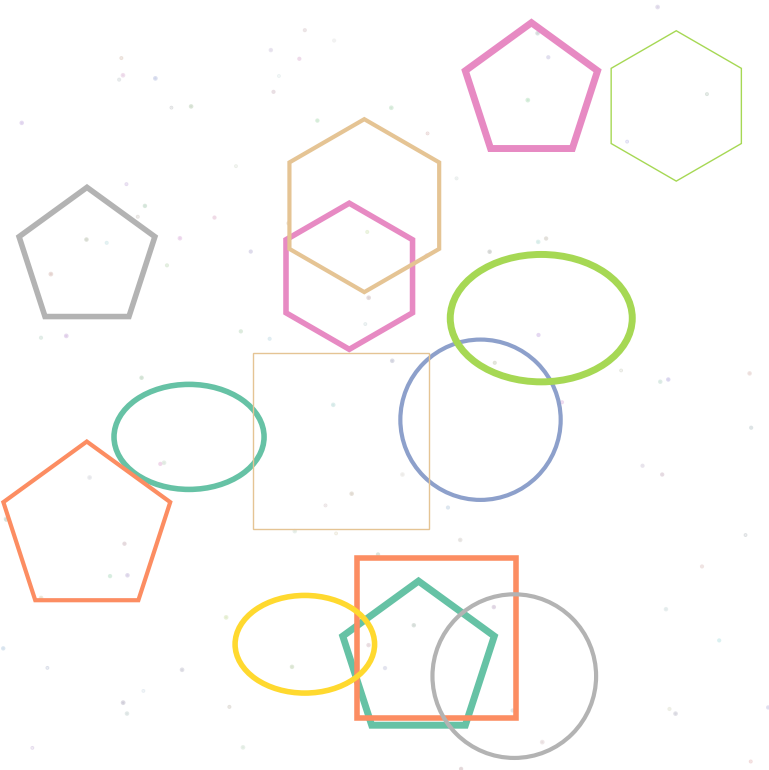[{"shape": "pentagon", "thickness": 2.5, "radius": 0.52, "center": [0.544, 0.142]}, {"shape": "oval", "thickness": 2, "radius": 0.49, "center": [0.246, 0.433]}, {"shape": "square", "thickness": 2, "radius": 0.52, "center": [0.567, 0.172]}, {"shape": "pentagon", "thickness": 1.5, "radius": 0.57, "center": [0.113, 0.313]}, {"shape": "circle", "thickness": 1.5, "radius": 0.52, "center": [0.624, 0.455]}, {"shape": "pentagon", "thickness": 2.5, "radius": 0.45, "center": [0.69, 0.88]}, {"shape": "hexagon", "thickness": 2, "radius": 0.47, "center": [0.454, 0.641]}, {"shape": "hexagon", "thickness": 0.5, "radius": 0.49, "center": [0.878, 0.862]}, {"shape": "oval", "thickness": 2.5, "radius": 0.59, "center": [0.703, 0.587]}, {"shape": "oval", "thickness": 2, "radius": 0.45, "center": [0.396, 0.163]}, {"shape": "hexagon", "thickness": 1.5, "radius": 0.56, "center": [0.473, 0.733]}, {"shape": "square", "thickness": 0.5, "radius": 0.57, "center": [0.442, 0.427]}, {"shape": "circle", "thickness": 1.5, "radius": 0.53, "center": [0.668, 0.122]}, {"shape": "pentagon", "thickness": 2, "radius": 0.46, "center": [0.113, 0.664]}]